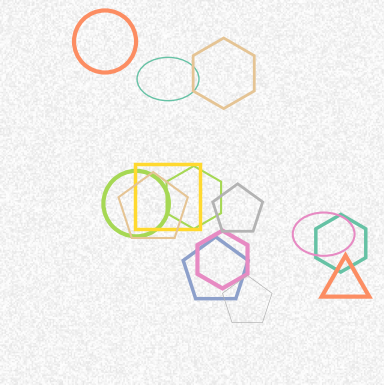[{"shape": "oval", "thickness": 1, "radius": 0.4, "center": [0.436, 0.795]}, {"shape": "hexagon", "thickness": 2.5, "radius": 0.37, "center": [0.885, 0.368]}, {"shape": "triangle", "thickness": 3, "radius": 0.36, "center": [0.897, 0.265]}, {"shape": "circle", "thickness": 3, "radius": 0.4, "center": [0.273, 0.892]}, {"shape": "pentagon", "thickness": 2.5, "radius": 0.44, "center": [0.56, 0.296]}, {"shape": "hexagon", "thickness": 3, "radius": 0.38, "center": [0.578, 0.326]}, {"shape": "oval", "thickness": 1.5, "radius": 0.4, "center": [0.841, 0.392]}, {"shape": "circle", "thickness": 3, "radius": 0.43, "center": [0.354, 0.471]}, {"shape": "hexagon", "thickness": 1.5, "radius": 0.41, "center": [0.503, 0.487]}, {"shape": "square", "thickness": 2.5, "radius": 0.42, "center": [0.436, 0.489]}, {"shape": "hexagon", "thickness": 2, "radius": 0.46, "center": [0.581, 0.81]}, {"shape": "pentagon", "thickness": 1.5, "radius": 0.47, "center": [0.398, 0.458]}, {"shape": "pentagon", "thickness": 2, "radius": 0.34, "center": [0.617, 0.454]}, {"shape": "pentagon", "thickness": 0.5, "radius": 0.34, "center": [0.642, 0.217]}]